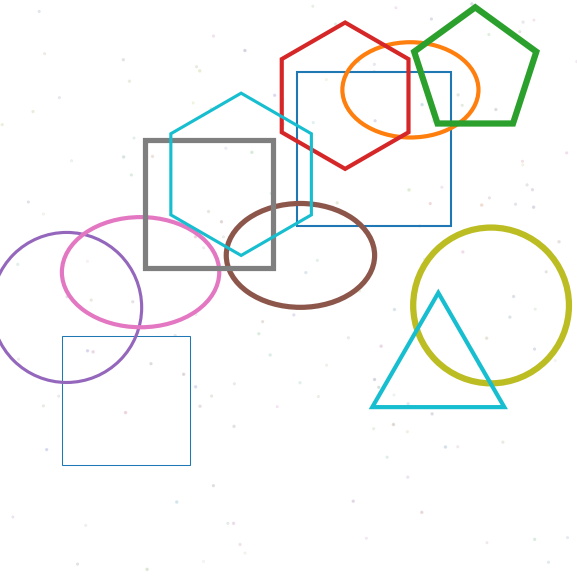[{"shape": "square", "thickness": 0.5, "radius": 0.56, "center": [0.218, 0.306]}, {"shape": "square", "thickness": 1, "radius": 0.67, "center": [0.648, 0.741]}, {"shape": "oval", "thickness": 2, "radius": 0.59, "center": [0.711, 0.844]}, {"shape": "pentagon", "thickness": 3, "radius": 0.56, "center": [0.823, 0.875]}, {"shape": "hexagon", "thickness": 2, "radius": 0.63, "center": [0.598, 0.833]}, {"shape": "circle", "thickness": 1.5, "radius": 0.65, "center": [0.115, 0.467]}, {"shape": "oval", "thickness": 2.5, "radius": 0.64, "center": [0.52, 0.557]}, {"shape": "oval", "thickness": 2, "radius": 0.68, "center": [0.243, 0.528]}, {"shape": "square", "thickness": 2.5, "radius": 0.55, "center": [0.362, 0.646]}, {"shape": "circle", "thickness": 3, "radius": 0.67, "center": [0.85, 0.47]}, {"shape": "hexagon", "thickness": 1.5, "radius": 0.7, "center": [0.418, 0.697]}, {"shape": "triangle", "thickness": 2, "radius": 0.66, "center": [0.759, 0.36]}]